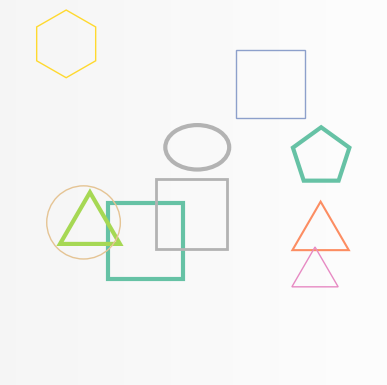[{"shape": "pentagon", "thickness": 3, "radius": 0.38, "center": [0.829, 0.593]}, {"shape": "square", "thickness": 3, "radius": 0.49, "center": [0.376, 0.374]}, {"shape": "triangle", "thickness": 1.5, "radius": 0.42, "center": [0.827, 0.392]}, {"shape": "square", "thickness": 1, "radius": 0.44, "center": [0.698, 0.781]}, {"shape": "triangle", "thickness": 1, "radius": 0.34, "center": [0.813, 0.289]}, {"shape": "triangle", "thickness": 3, "radius": 0.45, "center": [0.232, 0.411]}, {"shape": "hexagon", "thickness": 1, "radius": 0.44, "center": [0.171, 0.886]}, {"shape": "circle", "thickness": 1, "radius": 0.47, "center": [0.216, 0.422]}, {"shape": "oval", "thickness": 3, "radius": 0.41, "center": [0.509, 0.617]}, {"shape": "square", "thickness": 2, "radius": 0.46, "center": [0.495, 0.444]}]